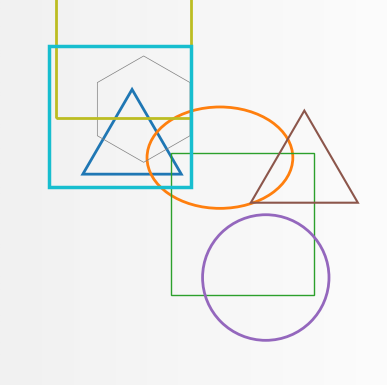[{"shape": "triangle", "thickness": 2, "radius": 0.73, "center": [0.341, 0.621]}, {"shape": "oval", "thickness": 2, "radius": 0.94, "center": [0.568, 0.59]}, {"shape": "square", "thickness": 1, "radius": 0.92, "center": [0.625, 0.419]}, {"shape": "circle", "thickness": 2, "radius": 0.82, "center": [0.686, 0.279]}, {"shape": "triangle", "thickness": 1.5, "radius": 0.8, "center": [0.785, 0.553]}, {"shape": "hexagon", "thickness": 0.5, "radius": 0.69, "center": [0.371, 0.717]}, {"shape": "square", "thickness": 2, "radius": 0.87, "center": [0.318, 0.868]}, {"shape": "square", "thickness": 2.5, "radius": 0.92, "center": [0.31, 0.697]}]